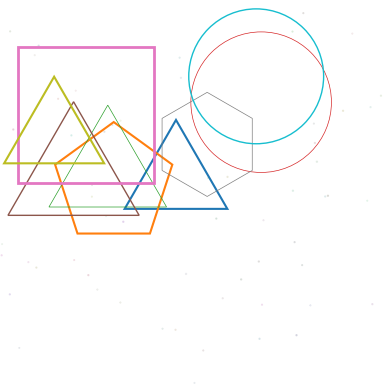[{"shape": "triangle", "thickness": 1.5, "radius": 0.77, "center": [0.457, 0.534]}, {"shape": "pentagon", "thickness": 1.5, "radius": 0.8, "center": [0.295, 0.523]}, {"shape": "triangle", "thickness": 0.5, "radius": 0.88, "center": [0.28, 0.551]}, {"shape": "circle", "thickness": 0.5, "radius": 0.91, "center": [0.678, 0.735]}, {"shape": "triangle", "thickness": 1, "radius": 0.98, "center": [0.191, 0.539]}, {"shape": "square", "thickness": 2, "radius": 0.88, "center": [0.224, 0.701]}, {"shape": "hexagon", "thickness": 0.5, "radius": 0.68, "center": [0.538, 0.625]}, {"shape": "triangle", "thickness": 1.5, "radius": 0.75, "center": [0.141, 0.651]}, {"shape": "circle", "thickness": 1, "radius": 0.88, "center": [0.665, 0.802]}]